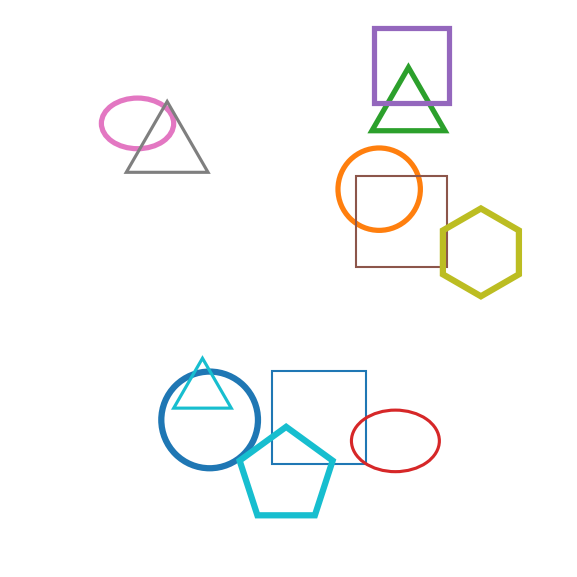[{"shape": "circle", "thickness": 3, "radius": 0.42, "center": [0.363, 0.272]}, {"shape": "square", "thickness": 1, "radius": 0.4, "center": [0.552, 0.276]}, {"shape": "circle", "thickness": 2.5, "radius": 0.36, "center": [0.657, 0.672]}, {"shape": "triangle", "thickness": 2.5, "radius": 0.37, "center": [0.707, 0.809]}, {"shape": "oval", "thickness": 1.5, "radius": 0.38, "center": [0.685, 0.236]}, {"shape": "square", "thickness": 2.5, "radius": 0.32, "center": [0.712, 0.886]}, {"shape": "square", "thickness": 1, "radius": 0.39, "center": [0.696, 0.615]}, {"shape": "oval", "thickness": 2.5, "radius": 0.31, "center": [0.238, 0.785]}, {"shape": "triangle", "thickness": 1.5, "radius": 0.41, "center": [0.289, 0.742]}, {"shape": "hexagon", "thickness": 3, "radius": 0.38, "center": [0.833, 0.562]}, {"shape": "pentagon", "thickness": 3, "radius": 0.42, "center": [0.495, 0.175]}, {"shape": "triangle", "thickness": 1.5, "radius": 0.29, "center": [0.351, 0.321]}]